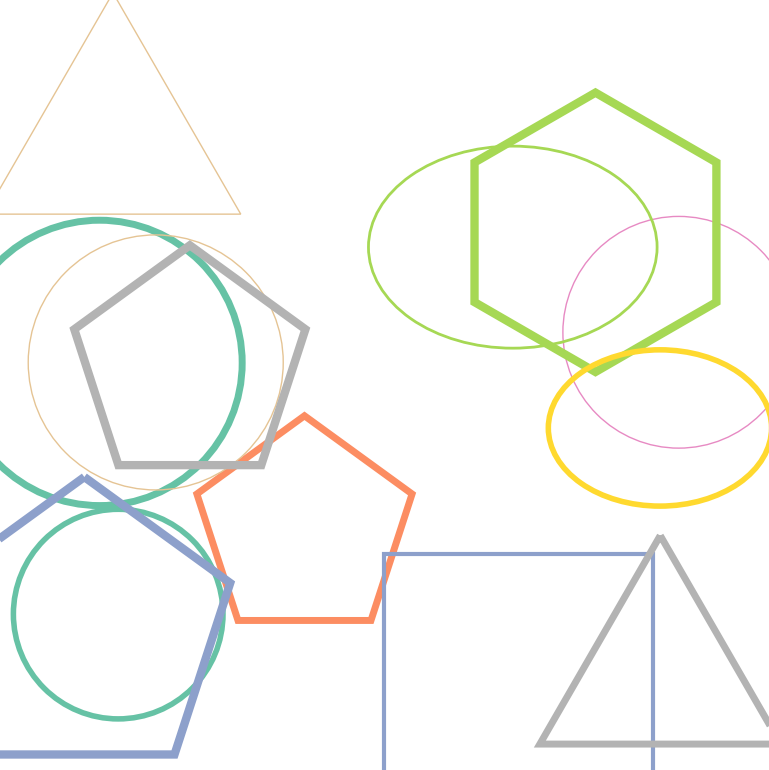[{"shape": "circle", "thickness": 2.5, "radius": 0.93, "center": [0.129, 0.529]}, {"shape": "circle", "thickness": 2, "radius": 0.68, "center": [0.153, 0.202]}, {"shape": "pentagon", "thickness": 2.5, "radius": 0.73, "center": [0.395, 0.313]}, {"shape": "pentagon", "thickness": 3, "radius": 1.0, "center": [0.11, 0.181]}, {"shape": "square", "thickness": 1.5, "radius": 0.88, "center": [0.674, 0.106]}, {"shape": "circle", "thickness": 0.5, "radius": 0.75, "center": [0.881, 0.568]}, {"shape": "hexagon", "thickness": 3, "radius": 0.91, "center": [0.773, 0.698]}, {"shape": "oval", "thickness": 1, "radius": 0.94, "center": [0.666, 0.679]}, {"shape": "oval", "thickness": 2, "radius": 0.72, "center": [0.857, 0.444]}, {"shape": "triangle", "thickness": 0.5, "radius": 0.96, "center": [0.147, 0.818]}, {"shape": "circle", "thickness": 0.5, "radius": 0.83, "center": [0.202, 0.529]}, {"shape": "triangle", "thickness": 2.5, "radius": 0.9, "center": [0.857, 0.124]}, {"shape": "pentagon", "thickness": 3, "radius": 0.79, "center": [0.247, 0.524]}]